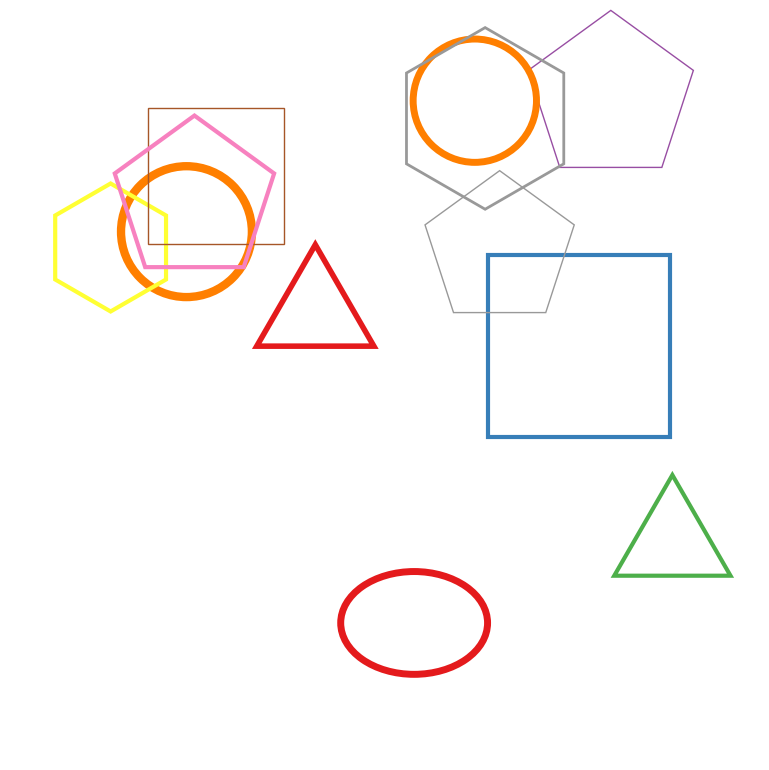[{"shape": "triangle", "thickness": 2, "radius": 0.44, "center": [0.409, 0.594]}, {"shape": "oval", "thickness": 2.5, "radius": 0.48, "center": [0.538, 0.191]}, {"shape": "square", "thickness": 1.5, "radius": 0.59, "center": [0.752, 0.551]}, {"shape": "triangle", "thickness": 1.5, "radius": 0.44, "center": [0.873, 0.296]}, {"shape": "pentagon", "thickness": 0.5, "radius": 0.56, "center": [0.793, 0.874]}, {"shape": "circle", "thickness": 3, "radius": 0.42, "center": [0.242, 0.699]}, {"shape": "circle", "thickness": 2.5, "radius": 0.4, "center": [0.617, 0.869]}, {"shape": "hexagon", "thickness": 1.5, "radius": 0.42, "center": [0.144, 0.679]}, {"shape": "square", "thickness": 0.5, "radius": 0.44, "center": [0.281, 0.772]}, {"shape": "pentagon", "thickness": 1.5, "radius": 0.54, "center": [0.253, 0.741]}, {"shape": "pentagon", "thickness": 0.5, "radius": 0.51, "center": [0.649, 0.676]}, {"shape": "hexagon", "thickness": 1, "radius": 0.59, "center": [0.63, 0.846]}]